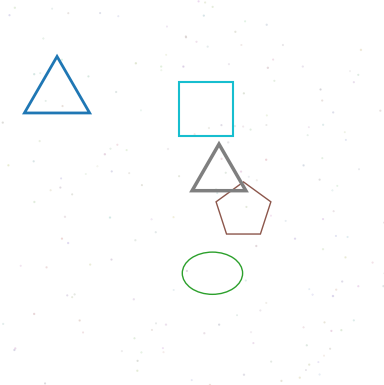[{"shape": "triangle", "thickness": 2, "radius": 0.49, "center": [0.148, 0.755]}, {"shape": "oval", "thickness": 1, "radius": 0.39, "center": [0.552, 0.29]}, {"shape": "pentagon", "thickness": 1, "radius": 0.37, "center": [0.632, 0.453]}, {"shape": "triangle", "thickness": 2.5, "radius": 0.4, "center": [0.569, 0.545]}, {"shape": "square", "thickness": 1.5, "radius": 0.35, "center": [0.535, 0.717]}]